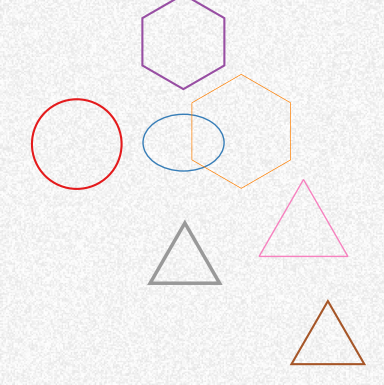[{"shape": "circle", "thickness": 1.5, "radius": 0.58, "center": [0.199, 0.626]}, {"shape": "oval", "thickness": 1, "radius": 0.53, "center": [0.477, 0.629]}, {"shape": "hexagon", "thickness": 1.5, "radius": 0.61, "center": [0.476, 0.891]}, {"shape": "hexagon", "thickness": 0.5, "radius": 0.74, "center": [0.627, 0.659]}, {"shape": "triangle", "thickness": 1.5, "radius": 0.55, "center": [0.852, 0.109]}, {"shape": "triangle", "thickness": 1, "radius": 0.67, "center": [0.788, 0.401]}, {"shape": "triangle", "thickness": 2.5, "radius": 0.52, "center": [0.48, 0.316]}]